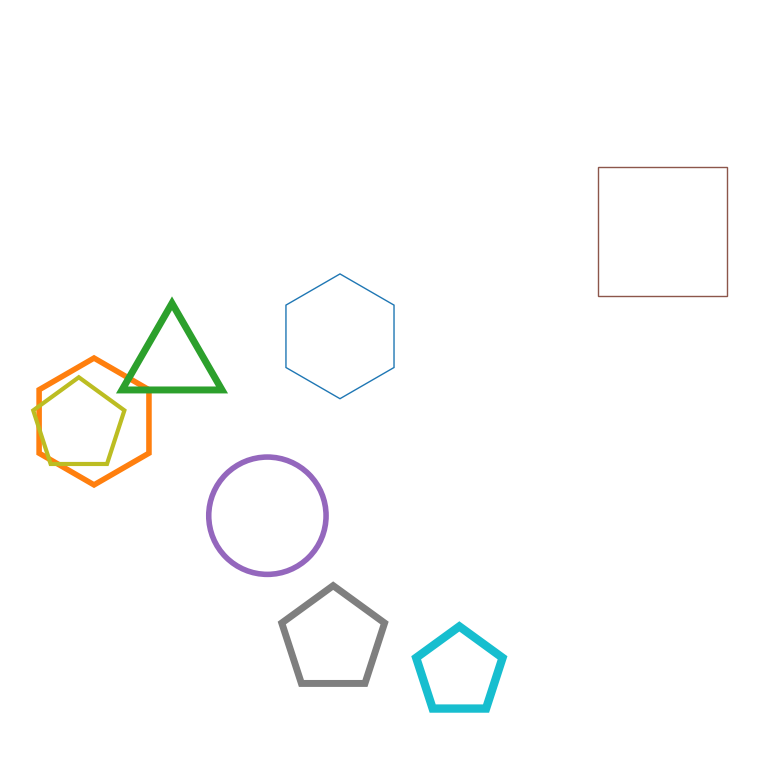[{"shape": "hexagon", "thickness": 0.5, "radius": 0.41, "center": [0.442, 0.563]}, {"shape": "hexagon", "thickness": 2, "radius": 0.41, "center": [0.122, 0.453]}, {"shape": "triangle", "thickness": 2.5, "radius": 0.38, "center": [0.223, 0.531]}, {"shape": "circle", "thickness": 2, "radius": 0.38, "center": [0.347, 0.33]}, {"shape": "square", "thickness": 0.5, "radius": 0.42, "center": [0.861, 0.699]}, {"shape": "pentagon", "thickness": 2.5, "radius": 0.35, "center": [0.433, 0.169]}, {"shape": "pentagon", "thickness": 1.5, "radius": 0.31, "center": [0.102, 0.448]}, {"shape": "pentagon", "thickness": 3, "radius": 0.29, "center": [0.597, 0.128]}]